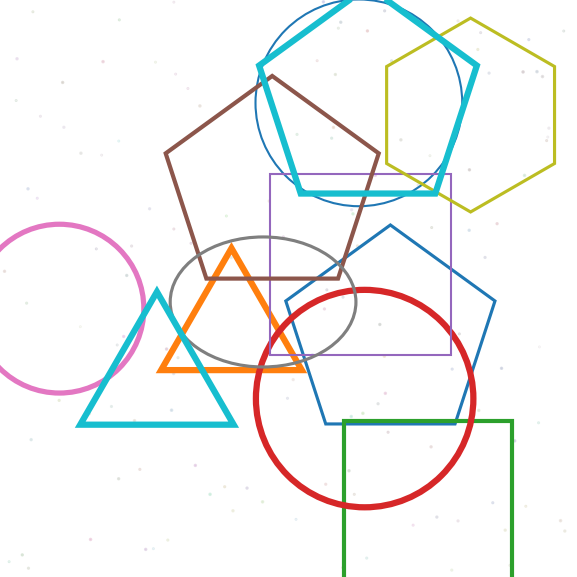[{"shape": "pentagon", "thickness": 1.5, "radius": 0.95, "center": [0.676, 0.419]}, {"shape": "circle", "thickness": 1, "radius": 0.89, "center": [0.621, 0.821]}, {"shape": "triangle", "thickness": 3, "radius": 0.7, "center": [0.401, 0.429]}, {"shape": "square", "thickness": 2, "radius": 0.73, "center": [0.741, 0.125]}, {"shape": "circle", "thickness": 3, "radius": 0.94, "center": [0.631, 0.309]}, {"shape": "square", "thickness": 1, "radius": 0.78, "center": [0.624, 0.541]}, {"shape": "pentagon", "thickness": 2, "radius": 0.97, "center": [0.471, 0.674]}, {"shape": "circle", "thickness": 2.5, "radius": 0.73, "center": [0.103, 0.465]}, {"shape": "oval", "thickness": 1.5, "radius": 0.8, "center": [0.456, 0.476]}, {"shape": "hexagon", "thickness": 1.5, "radius": 0.84, "center": [0.815, 0.8]}, {"shape": "pentagon", "thickness": 3, "radius": 0.99, "center": [0.637, 0.824]}, {"shape": "triangle", "thickness": 3, "radius": 0.77, "center": [0.272, 0.34]}]